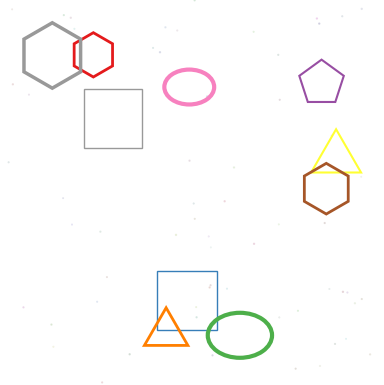[{"shape": "hexagon", "thickness": 2, "radius": 0.29, "center": [0.242, 0.858]}, {"shape": "square", "thickness": 1, "radius": 0.38, "center": [0.485, 0.219]}, {"shape": "oval", "thickness": 3, "radius": 0.42, "center": [0.623, 0.129]}, {"shape": "pentagon", "thickness": 1.5, "radius": 0.3, "center": [0.835, 0.784]}, {"shape": "triangle", "thickness": 2, "radius": 0.33, "center": [0.432, 0.135]}, {"shape": "triangle", "thickness": 1.5, "radius": 0.37, "center": [0.873, 0.589]}, {"shape": "hexagon", "thickness": 2, "radius": 0.33, "center": [0.847, 0.51]}, {"shape": "oval", "thickness": 3, "radius": 0.32, "center": [0.492, 0.774]}, {"shape": "square", "thickness": 1, "radius": 0.38, "center": [0.294, 0.692]}, {"shape": "hexagon", "thickness": 2.5, "radius": 0.42, "center": [0.136, 0.856]}]